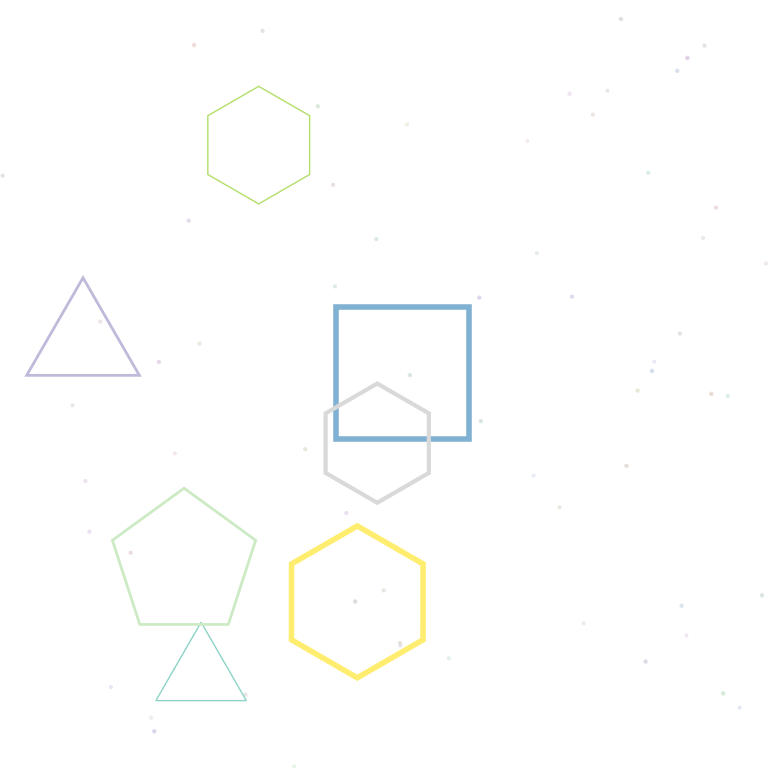[{"shape": "triangle", "thickness": 0.5, "radius": 0.34, "center": [0.261, 0.124]}, {"shape": "triangle", "thickness": 1, "radius": 0.42, "center": [0.108, 0.555]}, {"shape": "square", "thickness": 2, "radius": 0.43, "center": [0.523, 0.515]}, {"shape": "hexagon", "thickness": 0.5, "radius": 0.38, "center": [0.336, 0.812]}, {"shape": "hexagon", "thickness": 1.5, "radius": 0.39, "center": [0.49, 0.425]}, {"shape": "pentagon", "thickness": 1, "radius": 0.49, "center": [0.239, 0.268]}, {"shape": "hexagon", "thickness": 2, "radius": 0.49, "center": [0.464, 0.218]}]